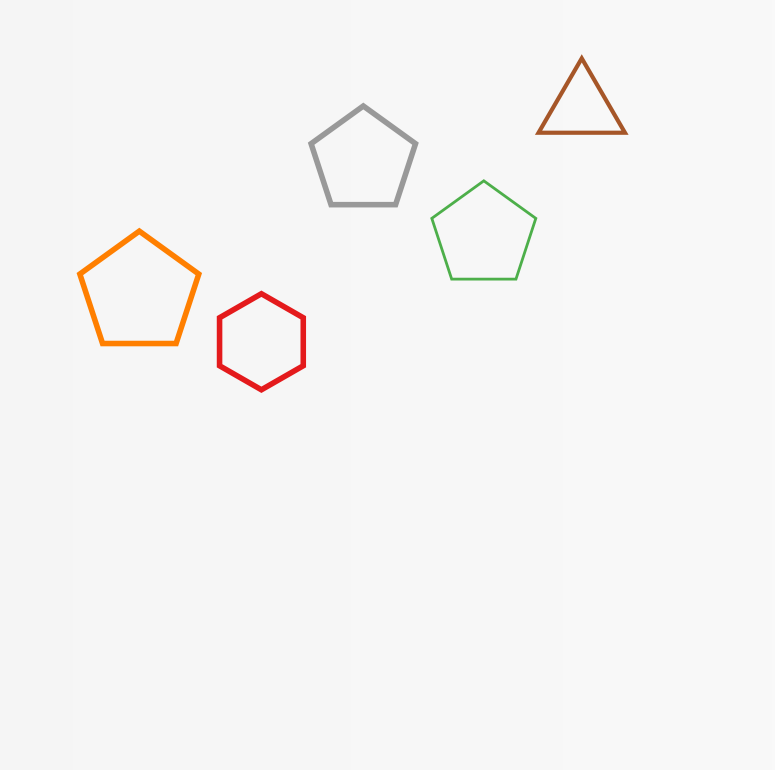[{"shape": "hexagon", "thickness": 2, "radius": 0.31, "center": [0.337, 0.556]}, {"shape": "pentagon", "thickness": 1, "radius": 0.35, "center": [0.624, 0.695]}, {"shape": "pentagon", "thickness": 2, "radius": 0.4, "center": [0.18, 0.619]}, {"shape": "triangle", "thickness": 1.5, "radius": 0.32, "center": [0.751, 0.86]}, {"shape": "pentagon", "thickness": 2, "radius": 0.35, "center": [0.469, 0.792]}]